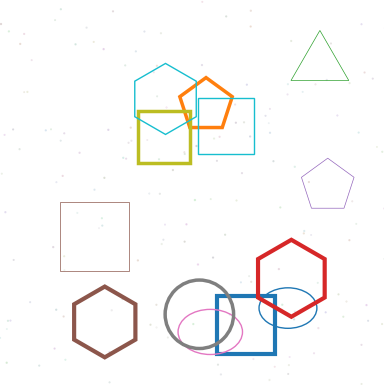[{"shape": "oval", "thickness": 1, "radius": 0.38, "center": [0.748, 0.2]}, {"shape": "square", "thickness": 3, "radius": 0.38, "center": [0.638, 0.157]}, {"shape": "pentagon", "thickness": 2.5, "radius": 0.36, "center": [0.535, 0.727]}, {"shape": "triangle", "thickness": 0.5, "radius": 0.43, "center": [0.831, 0.834]}, {"shape": "hexagon", "thickness": 3, "radius": 0.5, "center": [0.757, 0.277]}, {"shape": "pentagon", "thickness": 0.5, "radius": 0.36, "center": [0.851, 0.517]}, {"shape": "hexagon", "thickness": 3, "radius": 0.46, "center": [0.272, 0.164]}, {"shape": "square", "thickness": 0.5, "radius": 0.45, "center": [0.246, 0.385]}, {"shape": "oval", "thickness": 1, "radius": 0.42, "center": [0.546, 0.138]}, {"shape": "circle", "thickness": 2.5, "radius": 0.44, "center": [0.518, 0.184]}, {"shape": "square", "thickness": 2.5, "radius": 0.34, "center": [0.426, 0.643]}, {"shape": "hexagon", "thickness": 1, "radius": 0.46, "center": [0.43, 0.743]}, {"shape": "square", "thickness": 1, "radius": 0.36, "center": [0.587, 0.674]}]